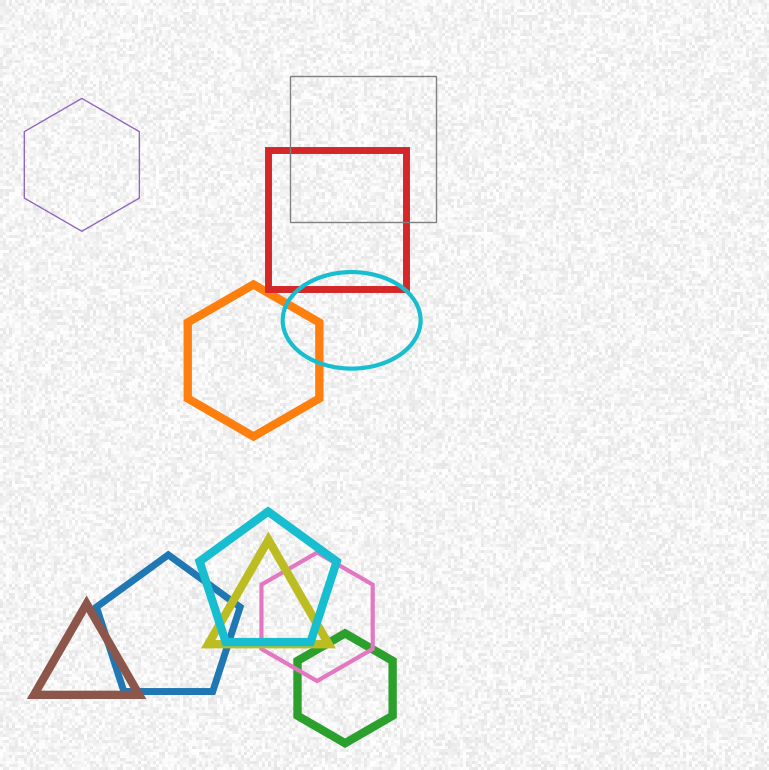[{"shape": "pentagon", "thickness": 2.5, "radius": 0.49, "center": [0.219, 0.181]}, {"shape": "hexagon", "thickness": 3, "radius": 0.49, "center": [0.329, 0.532]}, {"shape": "hexagon", "thickness": 3, "radius": 0.36, "center": [0.448, 0.106]}, {"shape": "square", "thickness": 2.5, "radius": 0.45, "center": [0.438, 0.715]}, {"shape": "hexagon", "thickness": 0.5, "radius": 0.43, "center": [0.106, 0.786]}, {"shape": "triangle", "thickness": 3, "radius": 0.39, "center": [0.112, 0.137]}, {"shape": "hexagon", "thickness": 1.5, "radius": 0.42, "center": [0.412, 0.199]}, {"shape": "square", "thickness": 0.5, "radius": 0.48, "center": [0.472, 0.806]}, {"shape": "triangle", "thickness": 3, "radius": 0.45, "center": [0.349, 0.209]}, {"shape": "pentagon", "thickness": 3, "radius": 0.47, "center": [0.348, 0.242]}, {"shape": "oval", "thickness": 1.5, "radius": 0.45, "center": [0.457, 0.584]}]